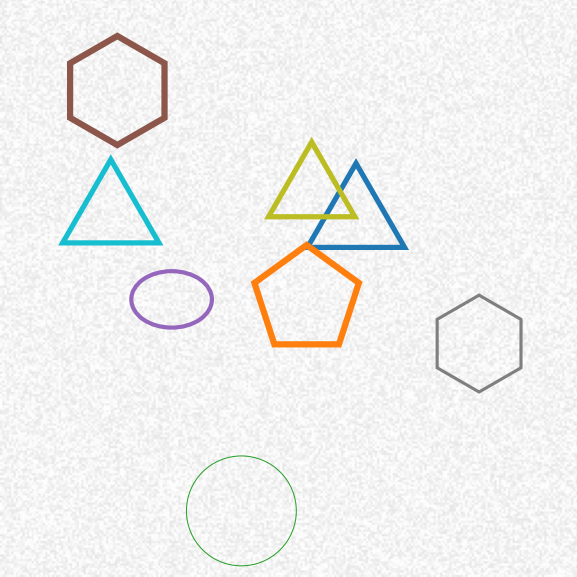[{"shape": "triangle", "thickness": 2.5, "radius": 0.49, "center": [0.617, 0.619]}, {"shape": "pentagon", "thickness": 3, "radius": 0.48, "center": [0.531, 0.48]}, {"shape": "circle", "thickness": 0.5, "radius": 0.48, "center": [0.418, 0.114]}, {"shape": "oval", "thickness": 2, "radius": 0.35, "center": [0.297, 0.481]}, {"shape": "hexagon", "thickness": 3, "radius": 0.47, "center": [0.203, 0.842]}, {"shape": "hexagon", "thickness": 1.5, "radius": 0.42, "center": [0.83, 0.404]}, {"shape": "triangle", "thickness": 2.5, "radius": 0.43, "center": [0.54, 0.667]}, {"shape": "triangle", "thickness": 2.5, "radius": 0.48, "center": [0.192, 0.627]}]